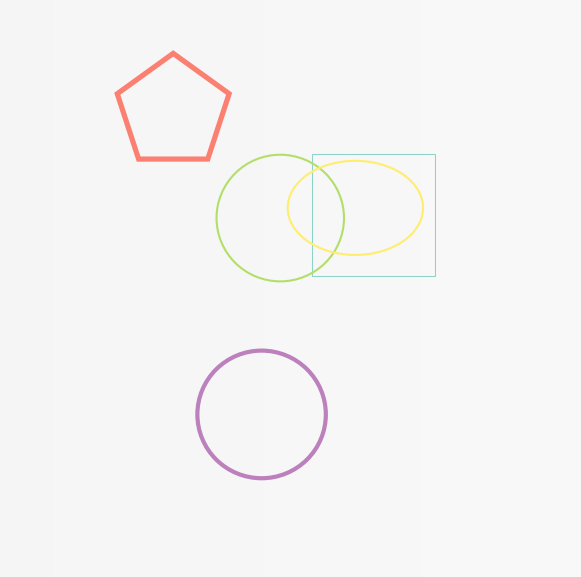[{"shape": "square", "thickness": 0.5, "radius": 0.53, "center": [0.643, 0.626]}, {"shape": "pentagon", "thickness": 2.5, "radius": 0.51, "center": [0.298, 0.806]}, {"shape": "circle", "thickness": 1, "radius": 0.55, "center": [0.482, 0.622]}, {"shape": "circle", "thickness": 2, "radius": 0.55, "center": [0.45, 0.282]}, {"shape": "oval", "thickness": 1, "radius": 0.58, "center": [0.611, 0.639]}]